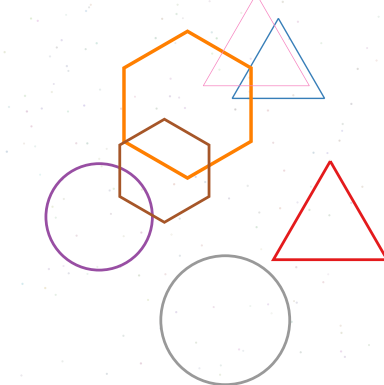[{"shape": "triangle", "thickness": 2, "radius": 0.85, "center": [0.858, 0.411]}, {"shape": "triangle", "thickness": 1, "radius": 0.69, "center": [0.723, 0.814]}, {"shape": "circle", "thickness": 2, "radius": 0.69, "center": [0.258, 0.437]}, {"shape": "hexagon", "thickness": 2.5, "radius": 0.95, "center": [0.487, 0.728]}, {"shape": "hexagon", "thickness": 2, "radius": 0.67, "center": [0.427, 0.556]}, {"shape": "triangle", "thickness": 0.5, "radius": 0.8, "center": [0.666, 0.857]}, {"shape": "circle", "thickness": 2, "radius": 0.84, "center": [0.585, 0.168]}]